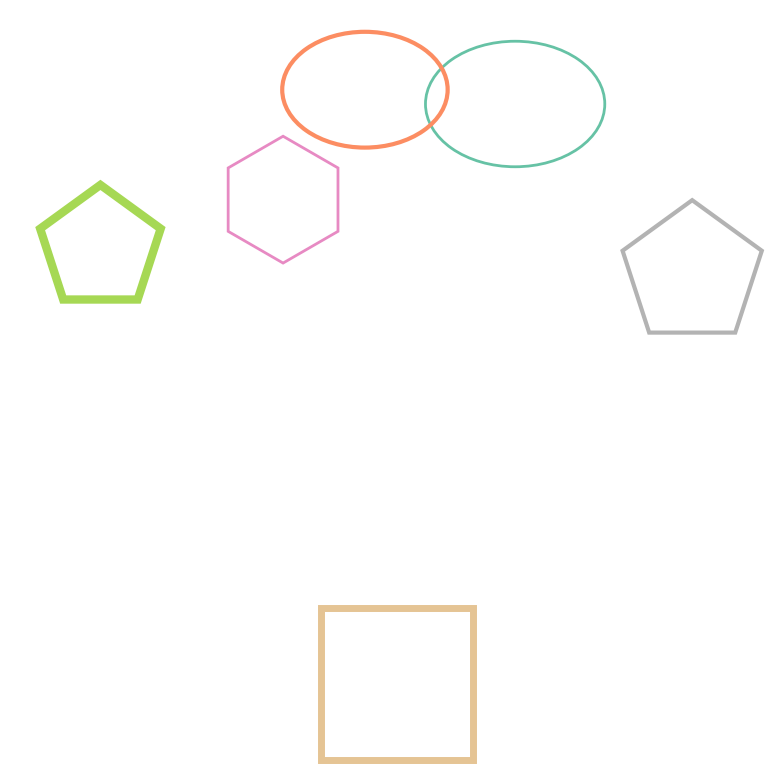[{"shape": "oval", "thickness": 1, "radius": 0.58, "center": [0.669, 0.865]}, {"shape": "oval", "thickness": 1.5, "radius": 0.54, "center": [0.474, 0.884]}, {"shape": "hexagon", "thickness": 1, "radius": 0.41, "center": [0.368, 0.741]}, {"shape": "pentagon", "thickness": 3, "radius": 0.41, "center": [0.13, 0.678]}, {"shape": "square", "thickness": 2.5, "radius": 0.49, "center": [0.516, 0.112]}, {"shape": "pentagon", "thickness": 1.5, "radius": 0.48, "center": [0.899, 0.645]}]